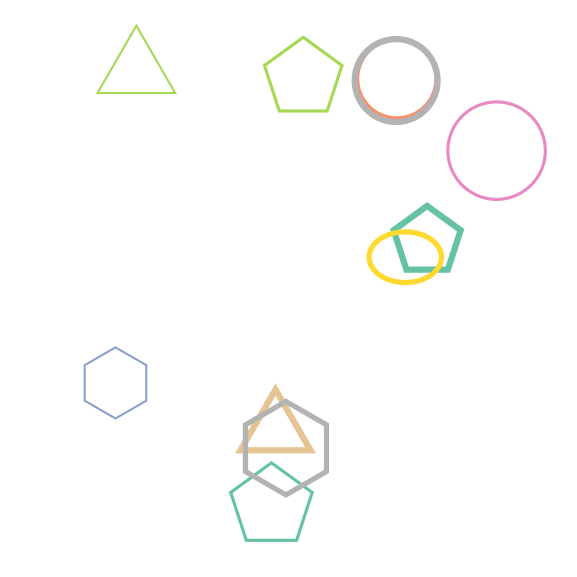[{"shape": "pentagon", "thickness": 1.5, "radius": 0.37, "center": [0.47, 0.124]}, {"shape": "pentagon", "thickness": 3, "radius": 0.31, "center": [0.74, 0.582]}, {"shape": "circle", "thickness": 1.5, "radius": 0.34, "center": [0.687, 0.863]}, {"shape": "hexagon", "thickness": 1, "radius": 0.31, "center": [0.2, 0.336]}, {"shape": "circle", "thickness": 1.5, "radius": 0.42, "center": [0.86, 0.738]}, {"shape": "triangle", "thickness": 1, "radius": 0.39, "center": [0.236, 0.877]}, {"shape": "pentagon", "thickness": 1.5, "radius": 0.35, "center": [0.525, 0.864]}, {"shape": "oval", "thickness": 2.5, "radius": 0.31, "center": [0.702, 0.554]}, {"shape": "triangle", "thickness": 3, "radius": 0.35, "center": [0.477, 0.254]}, {"shape": "circle", "thickness": 3, "radius": 0.36, "center": [0.686, 0.86]}, {"shape": "hexagon", "thickness": 2.5, "radius": 0.4, "center": [0.495, 0.223]}]